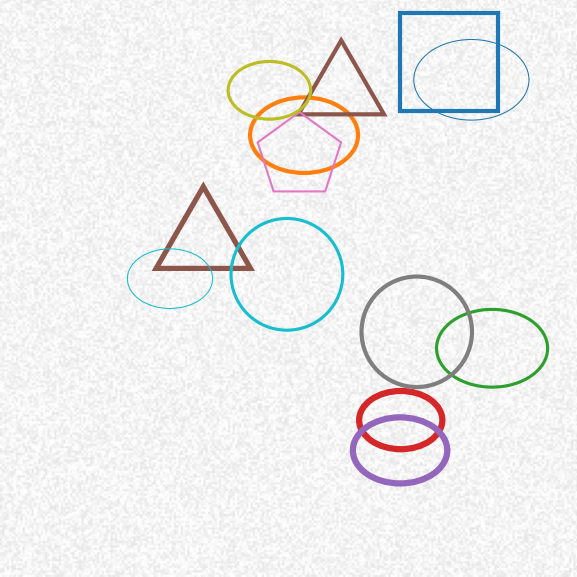[{"shape": "square", "thickness": 2, "radius": 0.42, "center": [0.777, 0.892]}, {"shape": "oval", "thickness": 0.5, "radius": 0.5, "center": [0.816, 0.861]}, {"shape": "oval", "thickness": 2, "radius": 0.47, "center": [0.527, 0.765]}, {"shape": "oval", "thickness": 1.5, "radius": 0.48, "center": [0.852, 0.396]}, {"shape": "oval", "thickness": 3, "radius": 0.36, "center": [0.694, 0.272]}, {"shape": "oval", "thickness": 3, "radius": 0.41, "center": [0.693, 0.219]}, {"shape": "triangle", "thickness": 2.5, "radius": 0.47, "center": [0.352, 0.582]}, {"shape": "triangle", "thickness": 2, "radius": 0.43, "center": [0.591, 0.844]}, {"shape": "pentagon", "thickness": 1, "radius": 0.38, "center": [0.518, 0.729]}, {"shape": "circle", "thickness": 2, "radius": 0.48, "center": [0.722, 0.425]}, {"shape": "oval", "thickness": 1.5, "radius": 0.36, "center": [0.466, 0.843]}, {"shape": "oval", "thickness": 0.5, "radius": 0.37, "center": [0.294, 0.517]}, {"shape": "circle", "thickness": 1.5, "radius": 0.48, "center": [0.497, 0.524]}]